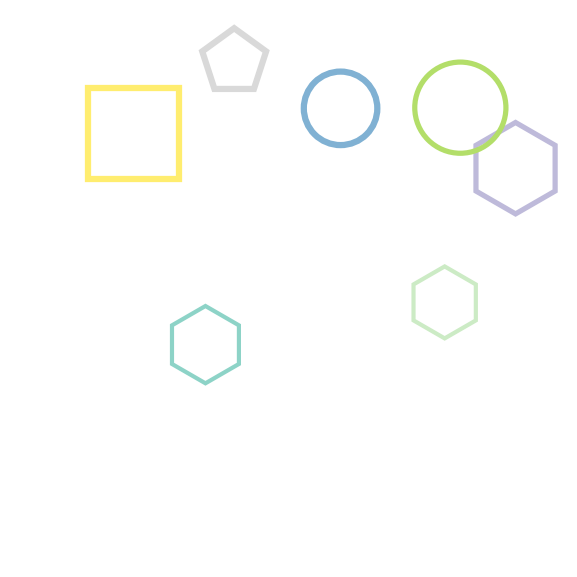[{"shape": "hexagon", "thickness": 2, "radius": 0.33, "center": [0.356, 0.402]}, {"shape": "hexagon", "thickness": 2.5, "radius": 0.4, "center": [0.893, 0.708]}, {"shape": "circle", "thickness": 3, "radius": 0.32, "center": [0.59, 0.812]}, {"shape": "circle", "thickness": 2.5, "radius": 0.39, "center": [0.797, 0.813]}, {"shape": "pentagon", "thickness": 3, "radius": 0.29, "center": [0.406, 0.892]}, {"shape": "hexagon", "thickness": 2, "radius": 0.31, "center": [0.77, 0.475]}, {"shape": "square", "thickness": 3, "radius": 0.39, "center": [0.231, 0.769]}]